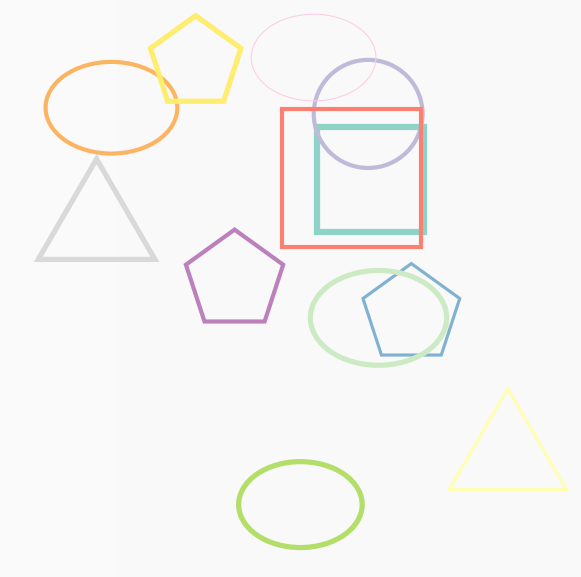[{"shape": "square", "thickness": 3, "radius": 0.46, "center": [0.638, 0.688]}, {"shape": "triangle", "thickness": 1.5, "radius": 0.58, "center": [0.874, 0.21]}, {"shape": "circle", "thickness": 2, "radius": 0.47, "center": [0.633, 0.802]}, {"shape": "square", "thickness": 2, "radius": 0.6, "center": [0.605, 0.691]}, {"shape": "pentagon", "thickness": 1.5, "radius": 0.44, "center": [0.708, 0.455]}, {"shape": "oval", "thickness": 2, "radius": 0.57, "center": [0.192, 0.813]}, {"shape": "oval", "thickness": 2.5, "radius": 0.53, "center": [0.517, 0.125]}, {"shape": "oval", "thickness": 0.5, "radius": 0.54, "center": [0.54, 0.899]}, {"shape": "triangle", "thickness": 2.5, "radius": 0.58, "center": [0.166, 0.608]}, {"shape": "pentagon", "thickness": 2, "radius": 0.44, "center": [0.404, 0.514]}, {"shape": "oval", "thickness": 2.5, "radius": 0.59, "center": [0.651, 0.449]}, {"shape": "pentagon", "thickness": 2.5, "radius": 0.41, "center": [0.337, 0.89]}]